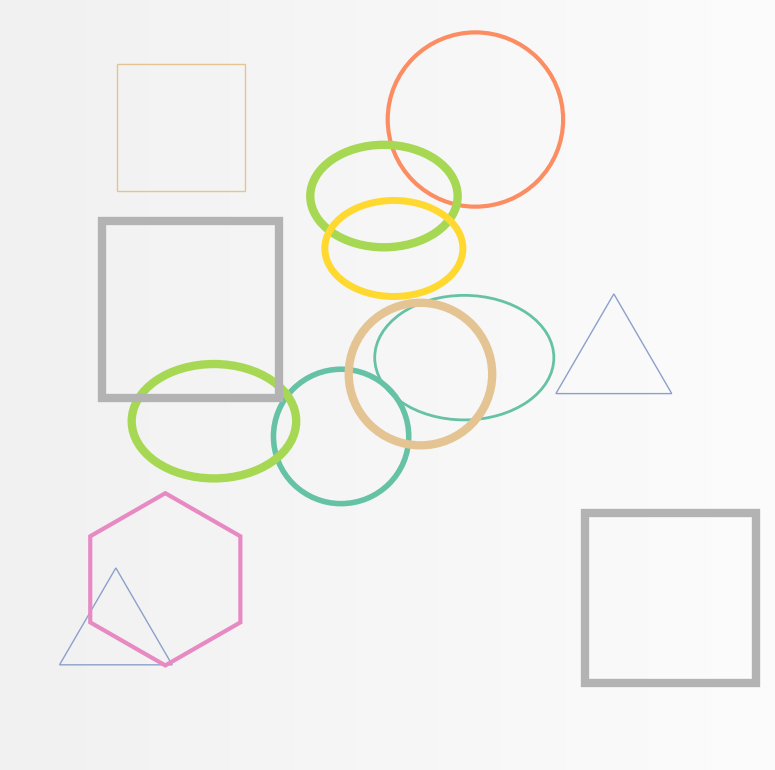[{"shape": "circle", "thickness": 2, "radius": 0.44, "center": [0.44, 0.433]}, {"shape": "oval", "thickness": 1, "radius": 0.58, "center": [0.599, 0.536]}, {"shape": "circle", "thickness": 1.5, "radius": 0.57, "center": [0.613, 0.845]}, {"shape": "triangle", "thickness": 0.5, "radius": 0.43, "center": [0.792, 0.532]}, {"shape": "triangle", "thickness": 0.5, "radius": 0.42, "center": [0.149, 0.179]}, {"shape": "hexagon", "thickness": 1.5, "radius": 0.56, "center": [0.213, 0.248]}, {"shape": "oval", "thickness": 3, "radius": 0.53, "center": [0.276, 0.453]}, {"shape": "oval", "thickness": 3, "radius": 0.48, "center": [0.495, 0.745]}, {"shape": "oval", "thickness": 2.5, "radius": 0.45, "center": [0.508, 0.677]}, {"shape": "square", "thickness": 0.5, "radius": 0.41, "center": [0.233, 0.835]}, {"shape": "circle", "thickness": 3, "radius": 0.46, "center": [0.543, 0.514]}, {"shape": "square", "thickness": 3, "radius": 0.55, "center": [0.866, 0.223]}, {"shape": "square", "thickness": 3, "radius": 0.57, "center": [0.246, 0.598]}]